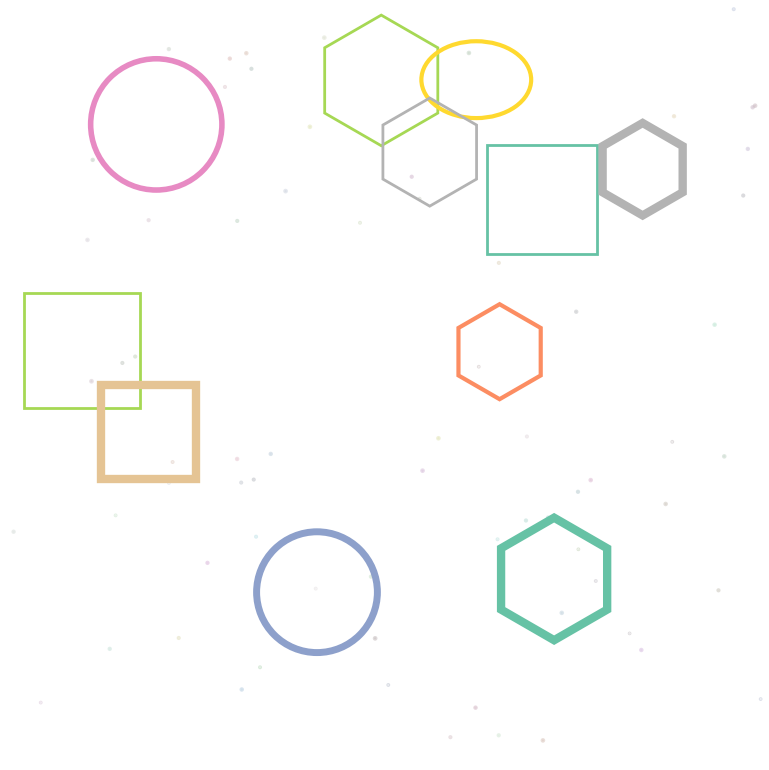[{"shape": "square", "thickness": 1, "radius": 0.36, "center": [0.704, 0.741]}, {"shape": "hexagon", "thickness": 3, "radius": 0.4, "center": [0.72, 0.248]}, {"shape": "hexagon", "thickness": 1.5, "radius": 0.31, "center": [0.649, 0.543]}, {"shape": "circle", "thickness": 2.5, "radius": 0.39, "center": [0.412, 0.231]}, {"shape": "circle", "thickness": 2, "radius": 0.43, "center": [0.203, 0.838]}, {"shape": "hexagon", "thickness": 1, "radius": 0.42, "center": [0.495, 0.896]}, {"shape": "square", "thickness": 1, "radius": 0.37, "center": [0.107, 0.545]}, {"shape": "oval", "thickness": 1.5, "radius": 0.36, "center": [0.619, 0.897]}, {"shape": "square", "thickness": 3, "radius": 0.31, "center": [0.193, 0.439]}, {"shape": "hexagon", "thickness": 3, "radius": 0.3, "center": [0.835, 0.78]}, {"shape": "hexagon", "thickness": 1, "radius": 0.35, "center": [0.558, 0.803]}]